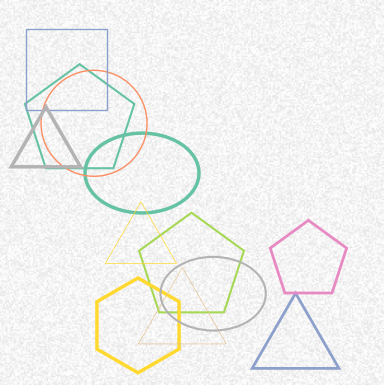[{"shape": "oval", "thickness": 2.5, "radius": 0.74, "center": [0.369, 0.551]}, {"shape": "pentagon", "thickness": 1.5, "radius": 0.75, "center": [0.207, 0.684]}, {"shape": "circle", "thickness": 1, "radius": 0.69, "center": [0.244, 0.68]}, {"shape": "triangle", "thickness": 2, "radius": 0.65, "center": [0.768, 0.108]}, {"shape": "square", "thickness": 1, "radius": 0.53, "center": [0.173, 0.819]}, {"shape": "pentagon", "thickness": 2, "radius": 0.52, "center": [0.801, 0.323]}, {"shape": "pentagon", "thickness": 1.5, "radius": 0.72, "center": [0.497, 0.304]}, {"shape": "hexagon", "thickness": 2.5, "radius": 0.62, "center": [0.358, 0.155]}, {"shape": "triangle", "thickness": 0.5, "radius": 0.53, "center": [0.366, 0.369]}, {"shape": "triangle", "thickness": 0.5, "radius": 0.66, "center": [0.474, 0.173]}, {"shape": "oval", "thickness": 1.5, "radius": 0.68, "center": [0.554, 0.237]}, {"shape": "triangle", "thickness": 2.5, "radius": 0.52, "center": [0.119, 0.619]}]